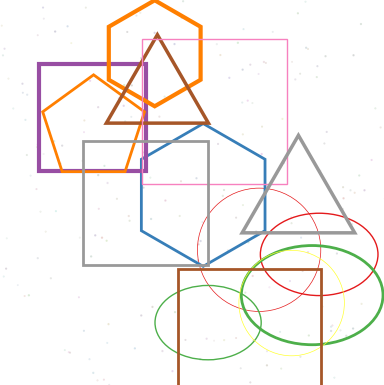[{"shape": "circle", "thickness": 0.5, "radius": 0.8, "center": [0.673, 0.351]}, {"shape": "oval", "thickness": 1, "radius": 0.76, "center": [0.829, 0.339]}, {"shape": "hexagon", "thickness": 2, "radius": 0.93, "center": [0.528, 0.494]}, {"shape": "oval", "thickness": 1, "radius": 0.69, "center": [0.541, 0.162]}, {"shape": "oval", "thickness": 2, "radius": 0.92, "center": [0.811, 0.233]}, {"shape": "square", "thickness": 3, "radius": 0.69, "center": [0.24, 0.695]}, {"shape": "hexagon", "thickness": 3, "radius": 0.69, "center": [0.402, 0.862]}, {"shape": "pentagon", "thickness": 2, "radius": 0.7, "center": [0.243, 0.667]}, {"shape": "circle", "thickness": 0.5, "radius": 0.68, "center": [0.757, 0.213]}, {"shape": "triangle", "thickness": 2.5, "radius": 0.77, "center": [0.409, 0.757]}, {"shape": "square", "thickness": 2, "radius": 0.93, "center": [0.649, 0.117]}, {"shape": "square", "thickness": 1, "radius": 0.94, "center": [0.556, 0.71]}, {"shape": "square", "thickness": 2, "radius": 0.81, "center": [0.379, 0.473]}, {"shape": "triangle", "thickness": 2.5, "radius": 0.84, "center": [0.775, 0.48]}]